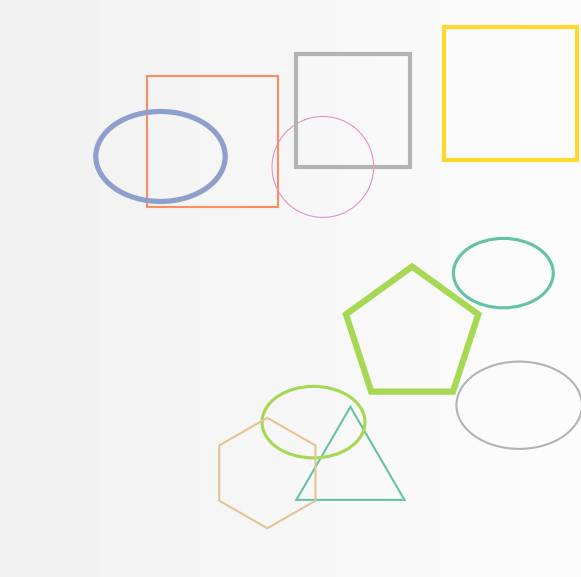[{"shape": "oval", "thickness": 1.5, "radius": 0.43, "center": [0.866, 0.526]}, {"shape": "triangle", "thickness": 1, "radius": 0.54, "center": [0.603, 0.187]}, {"shape": "square", "thickness": 1, "radius": 0.57, "center": [0.366, 0.755]}, {"shape": "oval", "thickness": 2.5, "radius": 0.56, "center": [0.276, 0.728]}, {"shape": "circle", "thickness": 0.5, "radius": 0.44, "center": [0.555, 0.71]}, {"shape": "oval", "thickness": 1.5, "radius": 0.44, "center": [0.539, 0.268]}, {"shape": "pentagon", "thickness": 3, "radius": 0.6, "center": [0.709, 0.418]}, {"shape": "square", "thickness": 2, "radius": 0.58, "center": [0.878, 0.837]}, {"shape": "hexagon", "thickness": 1, "radius": 0.48, "center": [0.46, 0.18]}, {"shape": "oval", "thickness": 1, "radius": 0.54, "center": [0.893, 0.297]}, {"shape": "square", "thickness": 2, "radius": 0.49, "center": [0.607, 0.808]}]